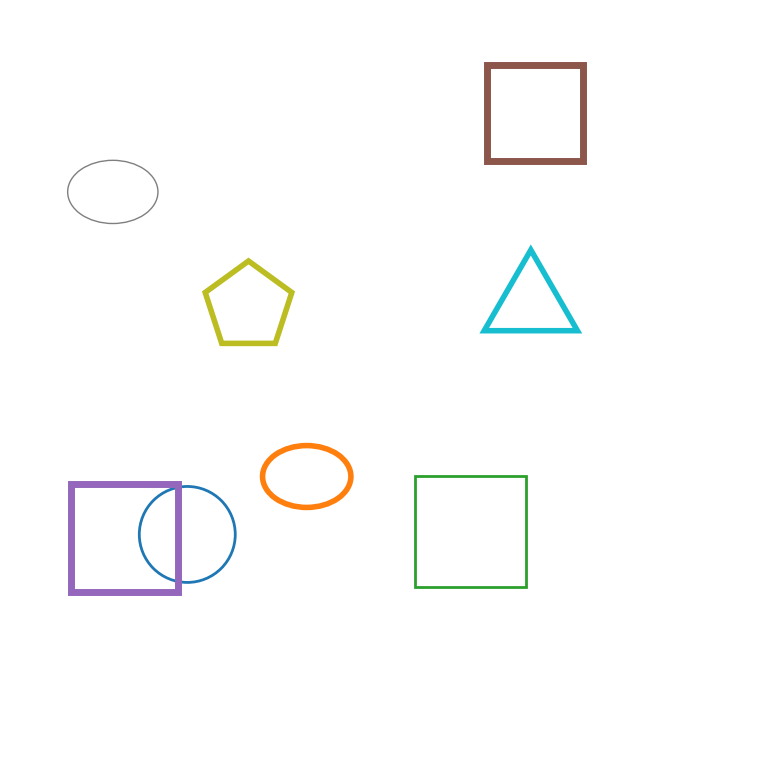[{"shape": "circle", "thickness": 1, "radius": 0.31, "center": [0.243, 0.306]}, {"shape": "oval", "thickness": 2, "radius": 0.29, "center": [0.398, 0.381]}, {"shape": "square", "thickness": 1, "radius": 0.36, "center": [0.611, 0.31]}, {"shape": "square", "thickness": 2.5, "radius": 0.35, "center": [0.162, 0.301]}, {"shape": "square", "thickness": 2.5, "radius": 0.31, "center": [0.695, 0.853]}, {"shape": "oval", "thickness": 0.5, "radius": 0.29, "center": [0.147, 0.751]}, {"shape": "pentagon", "thickness": 2, "radius": 0.3, "center": [0.323, 0.602]}, {"shape": "triangle", "thickness": 2, "radius": 0.35, "center": [0.689, 0.605]}]